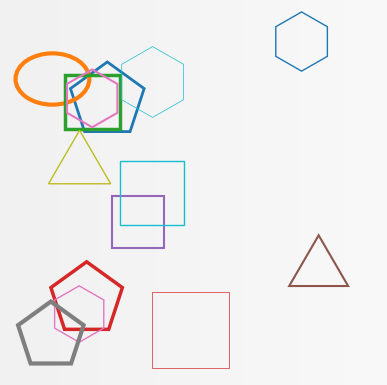[{"shape": "hexagon", "thickness": 1, "radius": 0.38, "center": [0.778, 0.892]}, {"shape": "pentagon", "thickness": 2, "radius": 0.5, "center": [0.277, 0.739]}, {"shape": "oval", "thickness": 3, "radius": 0.48, "center": [0.135, 0.795]}, {"shape": "square", "thickness": 2.5, "radius": 0.35, "center": [0.239, 0.736]}, {"shape": "pentagon", "thickness": 2.5, "radius": 0.48, "center": [0.224, 0.223]}, {"shape": "square", "thickness": 0.5, "radius": 0.49, "center": [0.492, 0.144]}, {"shape": "square", "thickness": 1.5, "radius": 0.34, "center": [0.355, 0.423]}, {"shape": "triangle", "thickness": 1.5, "radius": 0.44, "center": [0.822, 0.301]}, {"shape": "hexagon", "thickness": 1, "radius": 0.37, "center": [0.204, 0.184]}, {"shape": "hexagon", "thickness": 1.5, "radius": 0.38, "center": [0.238, 0.745]}, {"shape": "pentagon", "thickness": 3, "radius": 0.44, "center": [0.131, 0.128]}, {"shape": "triangle", "thickness": 1, "radius": 0.46, "center": [0.205, 0.569]}, {"shape": "hexagon", "thickness": 0.5, "radius": 0.46, "center": [0.394, 0.787]}, {"shape": "square", "thickness": 1, "radius": 0.41, "center": [0.392, 0.499]}]